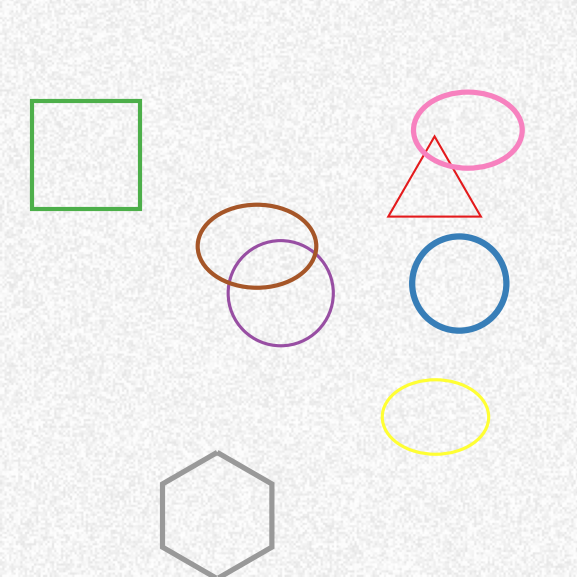[{"shape": "triangle", "thickness": 1, "radius": 0.46, "center": [0.753, 0.67]}, {"shape": "circle", "thickness": 3, "radius": 0.41, "center": [0.795, 0.508]}, {"shape": "square", "thickness": 2, "radius": 0.47, "center": [0.149, 0.73]}, {"shape": "circle", "thickness": 1.5, "radius": 0.46, "center": [0.486, 0.491]}, {"shape": "oval", "thickness": 1.5, "radius": 0.46, "center": [0.754, 0.277]}, {"shape": "oval", "thickness": 2, "radius": 0.51, "center": [0.445, 0.573]}, {"shape": "oval", "thickness": 2.5, "radius": 0.47, "center": [0.81, 0.774]}, {"shape": "hexagon", "thickness": 2.5, "radius": 0.55, "center": [0.376, 0.106]}]